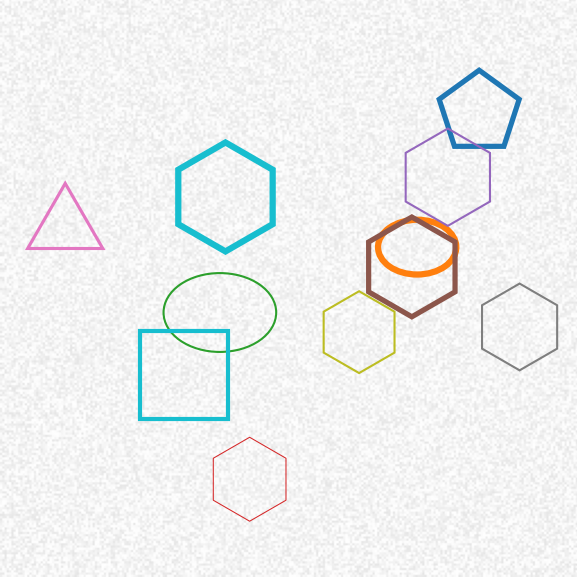[{"shape": "pentagon", "thickness": 2.5, "radius": 0.36, "center": [0.83, 0.805]}, {"shape": "oval", "thickness": 3, "radius": 0.34, "center": [0.722, 0.571]}, {"shape": "oval", "thickness": 1, "radius": 0.49, "center": [0.381, 0.458]}, {"shape": "hexagon", "thickness": 0.5, "radius": 0.36, "center": [0.432, 0.169]}, {"shape": "hexagon", "thickness": 1, "radius": 0.42, "center": [0.775, 0.692]}, {"shape": "hexagon", "thickness": 2.5, "radius": 0.43, "center": [0.713, 0.537]}, {"shape": "triangle", "thickness": 1.5, "radius": 0.38, "center": [0.113, 0.606]}, {"shape": "hexagon", "thickness": 1, "radius": 0.38, "center": [0.9, 0.433]}, {"shape": "hexagon", "thickness": 1, "radius": 0.35, "center": [0.622, 0.424]}, {"shape": "square", "thickness": 2, "radius": 0.38, "center": [0.318, 0.35]}, {"shape": "hexagon", "thickness": 3, "radius": 0.47, "center": [0.39, 0.658]}]